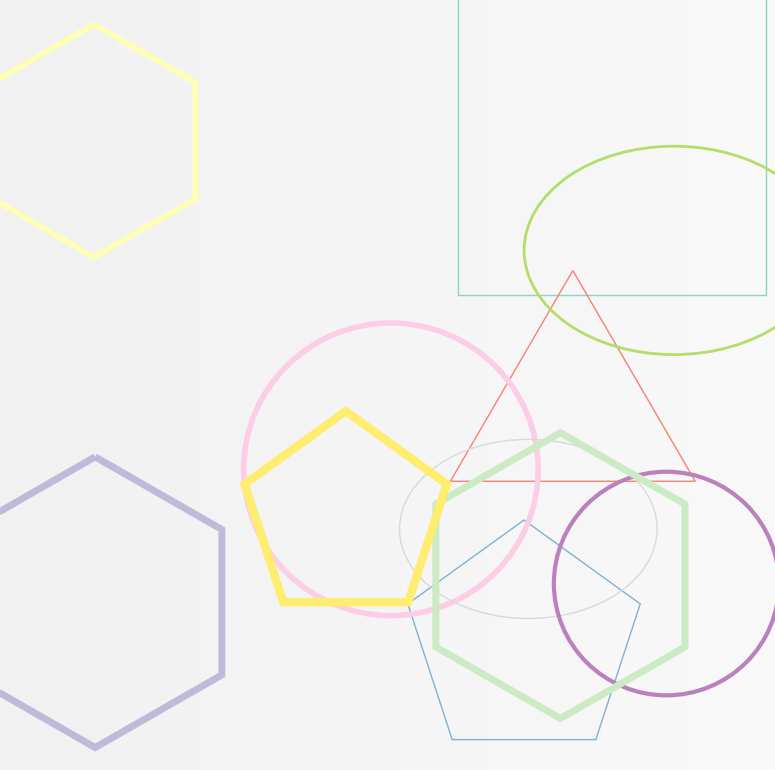[{"shape": "square", "thickness": 0.5, "radius": 0.99, "center": [0.79, 0.815]}, {"shape": "hexagon", "thickness": 2, "radius": 0.76, "center": [0.121, 0.817]}, {"shape": "hexagon", "thickness": 2.5, "radius": 0.94, "center": [0.123, 0.218]}, {"shape": "triangle", "thickness": 0.5, "radius": 0.91, "center": [0.739, 0.466]}, {"shape": "pentagon", "thickness": 0.5, "radius": 0.79, "center": [0.676, 0.167]}, {"shape": "oval", "thickness": 1, "radius": 0.97, "center": [0.87, 0.675]}, {"shape": "circle", "thickness": 2, "radius": 0.95, "center": [0.504, 0.39]}, {"shape": "oval", "thickness": 0.5, "radius": 0.83, "center": [0.682, 0.313]}, {"shape": "circle", "thickness": 1.5, "radius": 0.73, "center": [0.86, 0.242]}, {"shape": "hexagon", "thickness": 2.5, "radius": 0.93, "center": [0.723, 0.253]}, {"shape": "pentagon", "thickness": 3, "radius": 0.69, "center": [0.446, 0.329]}]